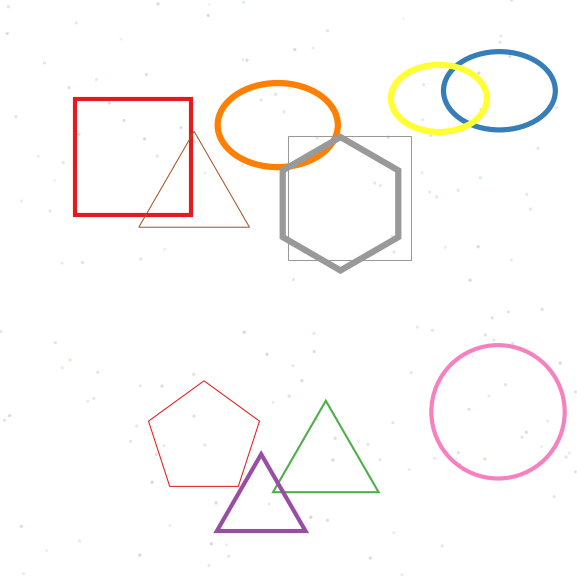[{"shape": "pentagon", "thickness": 0.5, "radius": 0.51, "center": [0.353, 0.239]}, {"shape": "square", "thickness": 2, "radius": 0.5, "center": [0.23, 0.727]}, {"shape": "oval", "thickness": 2.5, "radius": 0.48, "center": [0.865, 0.842]}, {"shape": "triangle", "thickness": 1, "radius": 0.53, "center": [0.564, 0.2]}, {"shape": "triangle", "thickness": 2, "radius": 0.44, "center": [0.452, 0.124]}, {"shape": "oval", "thickness": 3, "radius": 0.52, "center": [0.481, 0.783]}, {"shape": "oval", "thickness": 3, "radius": 0.42, "center": [0.76, 0.829]}, {"shape": "triangle", "thickness": 0.5, "radius": 0.55, "center": [0.336, 0.661]}, {"shape": "circle", "thickness": 2, "radius": 0.58, "center": [0.862, 0.286]}, {"shape": "square", "thickness": 0.5, "radius": 0.53, "center": [0.605, 0.656]}, {"shape": "hexagon", "thickness": 3, "radius": 0.58, "center": [0.59, 0.646]}]